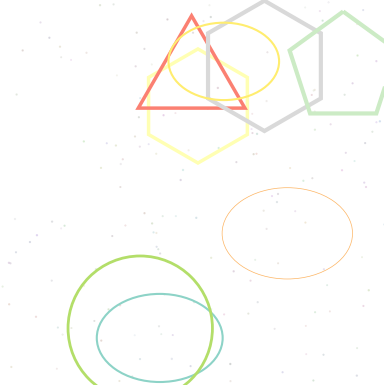[{"shape": "oval", "thickness": 1.5, "radius": 0.82, "center": [0.415, 0.122]}, {"shape": "hexagon", "thickness": 2.5, "radius": 0.74, "center": [0.514, 0.725]}, {"shape": "triangle", "thickness": 2.5, "radius": 0.8, "center": [0.498, 0.799]}, {"shape": "oval", "thickness": 0.5, "radius": 0.85, "center": [0.746, 0.394]}, {"shape": "circle", "thickness": 2, "radius": 0.94, "center": [0.364, 0.148]}, {"shape": "hexagon", "thickness": 3, "radius": 0.85, "center": [0.687, 0.829]}, {"shape": "pentagon", "thickness": 3, "radius": 0.73, "center": [0.891, 0.824]}, {"shape": "oval", "thickness": 1.5, "radius": 0.72, "center": [0.581, 0.841]}]